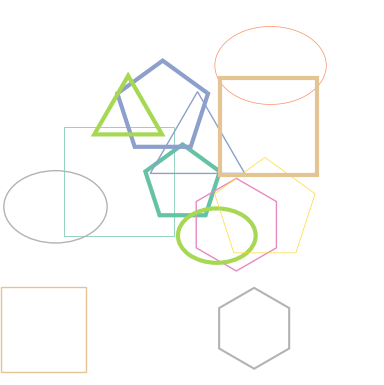[{"shape": "pentagon", "thickness": 3, "radius": 0.51, "center": [0.474, 0.523]}, {"shape": "square", "thickness": 0.5, "radius": 0.71, "center": [0.309, 0.529]}, {"shape": "oval", "thickness": 0.5, "radius": 0.72, "center": [0.703, 0.83]}, {"shape": "triangle", "thickness": 1, "radius": 0.71, "center": [0.513, 0.62]}, {"shape": "pentagon", "thickness": 3, "radius": 0.62, "center": [0.423, 0.719]}, {"shape": "hexagon", "thickness": 1, "radius": 0.6, "center": [0.614, 0.416]}, {"shape": "oval", "thickness": 3, "radius": 0.5, "center": [0.563, 0.388]}, {"shape": "triangle", "thickness": 3, "radius": 0.51, "center": [0.333, 0.702]}, {"shape": "pentagon", "thickness": 0.5, "radius": 0.69, "center": [0.688, 0.454]}, {"shape": "square", "thickness": 3, "radius": 0.63, "center": [0.697, 0.672]}, {"shape": "square", "thickness": 1, "radius": 0.55, "center": [0.113, 0.145]}, {"shape": "hexagon", "thickness": 1.5, "radius": 0.53, "center": [0.66, 0.147]}, {"shape": "oval", "thickness": 1, "radius": 0.67, "center": [0.144, 0.463]}]